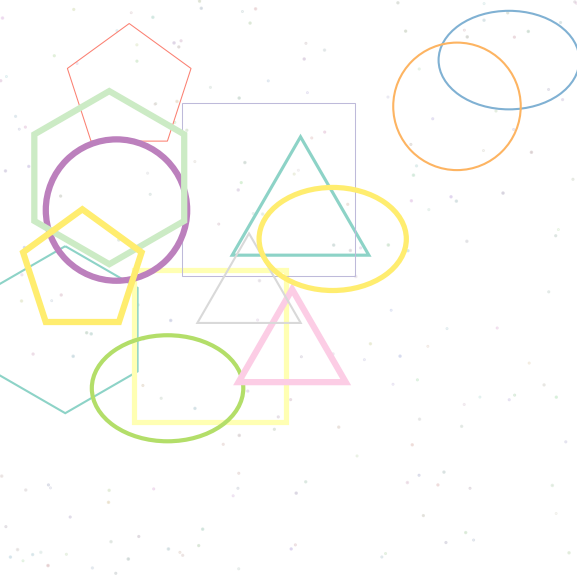[{"shape": "hexagon", "thickness": 1, "radius": 0.72, "center": [0.113, 0.428]}, {"shape": "triangle", "thickness": 1.5, "radius": 0.68, "center": [0.52, 0.626]}, {"shape": "square", "thickness": 2.5, "radius": 0.66, "center": [0.364, 0.4]}, {"shape": "square", "thickness": 0.5, "radius": 0.75, "center": [0.464, 0.67]}, {"shape": "pentagon", "thickness": 0.5, "radius": 0.56, "center": [0.224, 0.846]}, {"shape": "oval", "thickness": 1, "radius": 0.61, "center": [0.881, 0.895]}, {"shape": "circle", "thickness": 1, "radius": 0.55, "center": [0.791, 0.815]}, {"shape": "oval", "thickness": 2, "radius": 0.66, "center": [0.29, 0.327]}, {"shape": "triangle", "thickness": 3, "radius": 0.54, "center": [0.506, 0.391]}, {"shape": "triangle", "thickness": 1, "radius": 0.52, "center": [0.431, 0.492]}, {"shape": "circle", "thickness": 3, "radius": 0.61, "center": [0.202, 0.635]}, {"shape": "hexagon", "thickness": 3, "radius": 0.75, "center": [0.189, 0.691]}, {"shape": "pentagon", "thickness": 3, "radius": 0.54, "center": [0.143, 0.529]}, {"shape": "oval", "thickness": 2.5, "radius": 0.64, "center": [0.576, 0.585]}]